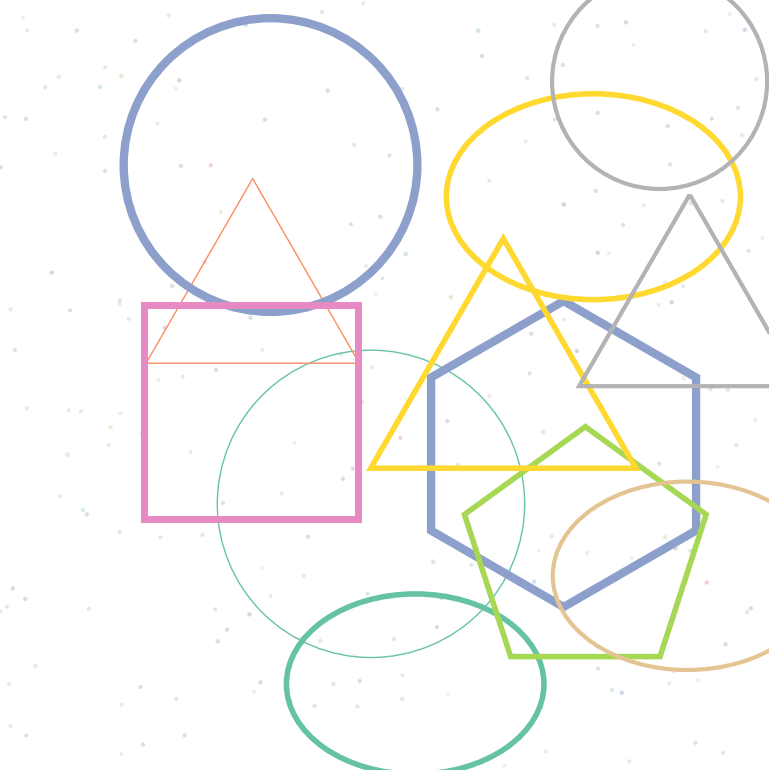[{"shape": "oval", "thickness": 2, "radius": 0.84, "center": [0.539, 0.112]}, {"shape": "circle", "thickness": 0.5, "radius": 1.0, "center": [0.482, 0.346]}, {"shape": "triangle", "thickness": 0.5, "radius": 0.8, "center": [0.328, 0.608]}, {"shape": "circle", "thickness": 3, "radius": 0.95, "center": [0.351, 0.786]}, {"shape": "hexagon", "thickness": 3, "radius": 0.99, "center": [0.732, 0.41]}, {"shape": "square", "thickness": 2.5, "radius": 0.69, "center": [0.326, 0.464]}, {"shape": "pentagon", "thickness": 2, "radius": 0.83, "center": [0.76, 0.281]}, {"shape": "triangle", "thickness": 2, "radius": 0.99, "center": [0.654, 0.491]}, {"shape": "oval", "thickness": 2, "radius": 0.95, "center": [0.771, 0.745]}, {"shape": "oval", "thickness": 1.5, "radius": 0.87, "center": [0.893, 0.252]}, {"shape": "circle", "thickness": 1.5, "radius": 0.7, "center": [0.857, 0.894]}, {"shape": "triangle", "thickness": 1.5, "radius": 0.83, "center": [0.896, 0.581]}]